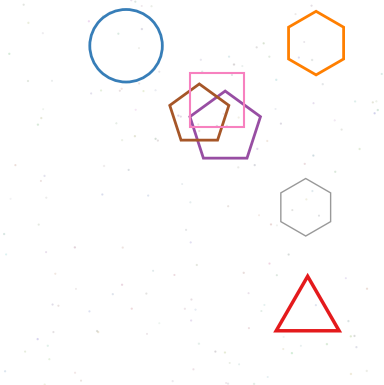[{"shape": "triangle", "thickness": 2.5, "radius": 0.47, "center": [0.799, 0.188]}, {"shape": "circle", "thickness": 2, "radius": 0.47, "center": [0.327, 0.881]}, {"shape": "pentagon", "thickness": 2, "radius": 0.48, "center": [0.585, 0.667]}, {"shape": "hexagon", "thickness": 2, "radius": 0.41, "center": [0.821, 0.888]}, {"shape": "pentagon", "thickness": 2, "radius": 0.4, "center": [0.518, 0.701]}, {"shape": "square", "thickness": 1.5, "radius": 0.35, "center": [0.564, 0.74]}, {"shape": "hexagon", "thickness": 1, "radius": 0.37, "center": [0.794, 0.462]}]